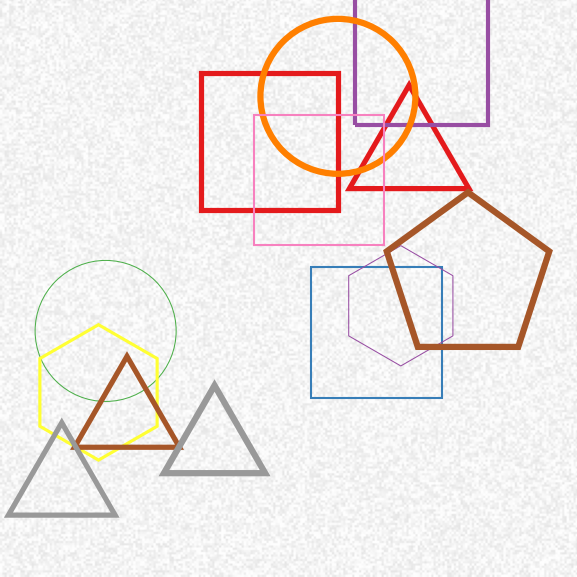[{"shape": "triangle", "thickness": 2.5, "radius": 0.6, "center": [0.708, 0.732]}, {"shape": "square", "thickness": 2.5, "radius": 0.59, "center": [0.466, 0.754]}, {"shape": "square", "thickness": 1, "radius": 0.57, "center": [0.651, 0.423]}, {"shape": "circle", "thickness": 0.5, "radius": 0.61, "center": [0.183, 0.426]}, {"shape": "hexagon", "thickness": 0.5, "radius": 0.52, "center": [0.694, 0.47]}, {"shape": "square", "thickness": 2, "radius": 0.57, "center": [0.73, 0.898]}, {"shape": "circle", "thickness": 3, "radius": 0.67, "center": [0.585, 0.832]}, {"shape": "hexagon", "thickness": 1.5, "radius": 0.59, "center": [0.171, 0.32]}, {"shape": "pentagon", "thickness": 3, "radius": 0.74, "center": [0.81, 0.518]}, {"shape": "triangle", "thickness": 2.5, "radius": 0.52, "center": [0.22, 0.277]}, {"shape": "square", "thickness": 1, "radius": 0.56, "center": [0.553, 0.687]}, {"shape": "triangle", "thickness": 3, "radius": 0.51, "center": [0.372, 0.23]}, {"shape": "triangle", "thickness": 2.5, "radius": 0.53, "center": [0.107, 0.16]}]